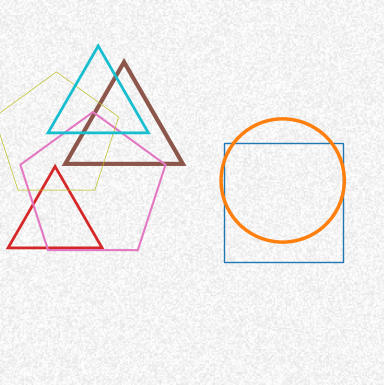[{"shape": "square", "thickness": 1, "radius": 0.77, "center": [0.736, 0.473]}, {"shape": "circle", "thickness": 2.5, "radius": 0.8, "center": [0.734, 0.531]}, {"shape": "triangle", "thickness": 2, "radius": 0.71, "center": [0.143, 0.427]}, {"shape": "triangle", "thickness": 3, "radius": 0.88, "center": [0.322, 0.663]}, {"shape": "pentagon", "thickness": 1.5, "radius": 0.99, "center": [0.241, 0.511]}, {"shape": "pentagon", "thickness": 0.5, "radius": 0.85, "center": [0.147, 0.644]}, {"shape": "triangle", "thickness": 2, "radius": 0.75, "center": [0.255, 0.73]}]